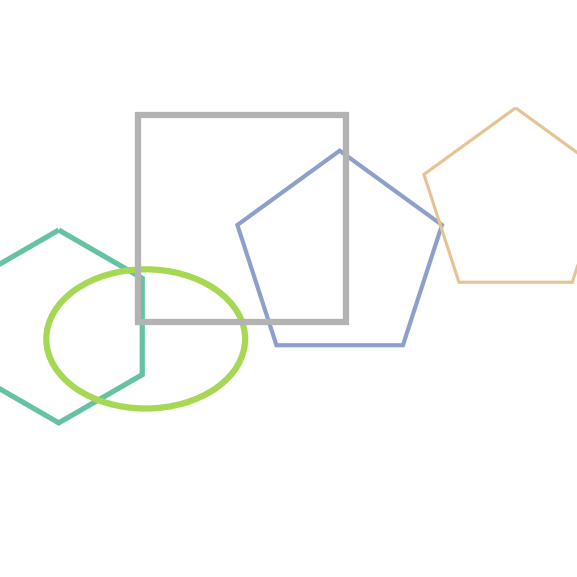[{"shape": "hexagon", "thickness": 2.5, "radius": 0.83, "center": [0.102, 0.434]}, {"shape": "pentagon", "thickness": 2, "radius": 0.93, "center": [0.588, 0.552]}, {"shape": "oval", "thickness": 3, "radius": 0.86, "center": [0.252, 0.412]}, {"shape": "pentagon", "thickness": 1.5, "radius": 0.83, "center": [0.893, 0.645]}, {"shape": "square", "thickness": 3, "radius": 0.9, "center": [0.419, 0.621]}]